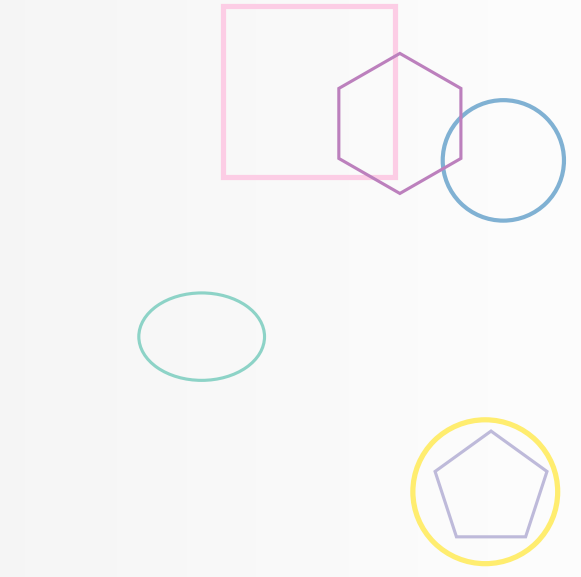[{"shape": "oval", "thickness": 1.5, "radius": 0.54, "center": [0.347, 0.416]}, {"shape": "pentagon", "thickness": 1.5, "radius": 0.51, "center": [0.845, 0.151]}, {"shape": "circle", "thickness": 2, "radius": 0.52, "center": [0.866, 0.721]}, {"shape": "square", "thickness": 2.5, "radius": 0.74, "center": [0.531, 0.841]}, {"shape": "hexagon", "thickness": 1.5, "radius": 0.61, "center": [0.688, 0.785]}, {"shape": "circle", "thickness": 2.5, "radius": 0.62, "center": [0.835, 0.148]}]